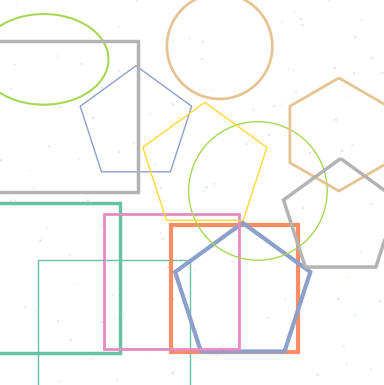[{"shape": "square", "thickness": 2.5, "radius": 0.97, "center": [0.118, 0.278]}, {"shape": "square", "thickness": 1, "radius": 0.99, "center": [0.296, 0.126]}, {"shape": "square", "thickness": 3, "radius": 0.83, "center": [0.61, 0.252]}, {"shape": "pentagon", "thickness": 3, "radius": 0.92, "center": [0.63, 0.236]}, {"shape": "pentagon", "thickness": 1, "radius": 0.76, "center": [0.353, 0.677]}, {"shape": "square", "thickness": 2, "radius": 0.87, "center": [0.445, 0.269]}, {"shape": "circle", "thickness": 1, "radius": 0.9, "center": [0.67, 0.504]}, {"shape": "oval", "thickness": 1.5, "radius": 0.84, "center": [0.114, 0.846]}, {"shape": "pentagon", "thickness": 1, "radius": 0.85, "center": [0.532, 0.565]}, {"shape": "hexagon", "thickness": 2, "radius": 0.73, "center": [0.88, 0.651]}, {"shape": "circle", "thickness": 2, "radius": 0.68, "center": [0.571, 0.88]}, {"shape": "square", "thickness": 2.5, "radius": 0.98, "center": [0.163, 0.696]}, {"shape": "pentagon", "thickness": 2.5, "radius": 0.78, "center": [0.885, 0.432]}]